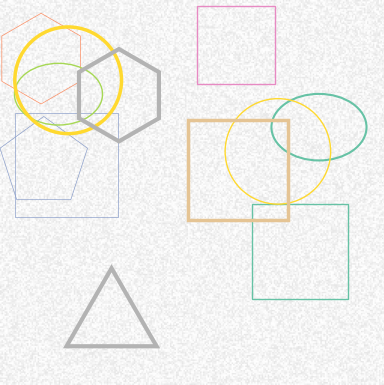[{"shape": "oval", "thickness": 1.5, "radius": 0.62, "center": [0.829, 0.67]}, {"shape": "square", "thickness": 1, "radius": 0.62, "center": [0.779, 0.347]}, {"shape": "hexagon", "thickness": 0.5, "radius": 0.59, "center": [0.107, 0.848]}, {"shape": "square", "thickness": 0.5, "radius": 0.67, "center": [0.174, 0.571]}, {"shape": "pentagon", "thickness": 0.5, "radius": 0.6, "center": [0.114, 0.578]}, {"shape": "square", "thickness": 1, "radius": 0.51, "center": [0.613, 0.884]}, {"shape": "oval", "thickness": 1, "radius": 0.57, "center": [0.152, 0.755]}, {"shape": "circle", "thickness": 1, "radius": 0.69, "center": [0.722, 0.607]}, {"shape": "circle", "thickness": 2.5, "radius": 0.69, "center": [0.177, 0.791]}, {"shape": "square", "thickness": 2.5, "radius": 0.64, "center": [0.618, 0.558]}, {"shape": "hexagon", "thickness": 3, "radius": 0.6, "center": [0.309, 0.753]}, {"shape": "triangle", "thickness": 3, "radius": 0.68, "center": [0.29, 0.168]}]